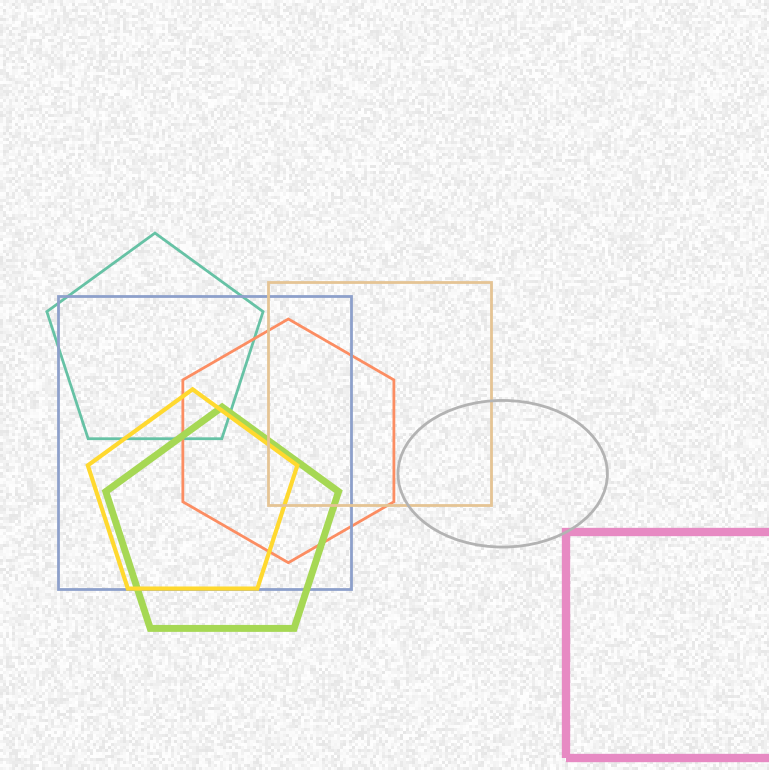[{"shape": "pentagon", "thickness": 1, "radius": 0.74, "center": [0.201, 0.55]}, {"shape": "hexagon", "thickness": 1, "radius": 0.79, "center": [0.375, 0.427]}, {"shape": "square", "thickness": 1, "radius": 0.95, "center": [0.266, 0.425]}, {"shape": "square", "thickness": 3, "radius": 0.73, "center": [0.882, 0.162]}, {"shape": "pentagon", "thickness": 2.5, "radius": 0.79, "center": [0.289, 0.312]}, {"shape": "pentagon", "thickness": 1.5, "radius": 0.72, "center": [0.25, 0.351]}, {"shape": "square", "thickness": 1, "radius": 0.73, "center": [0.493, 0.489]}, {"shape": "oval", "thickness": 1, "radius": 0.68, "center": [0.653, 0.385]}]